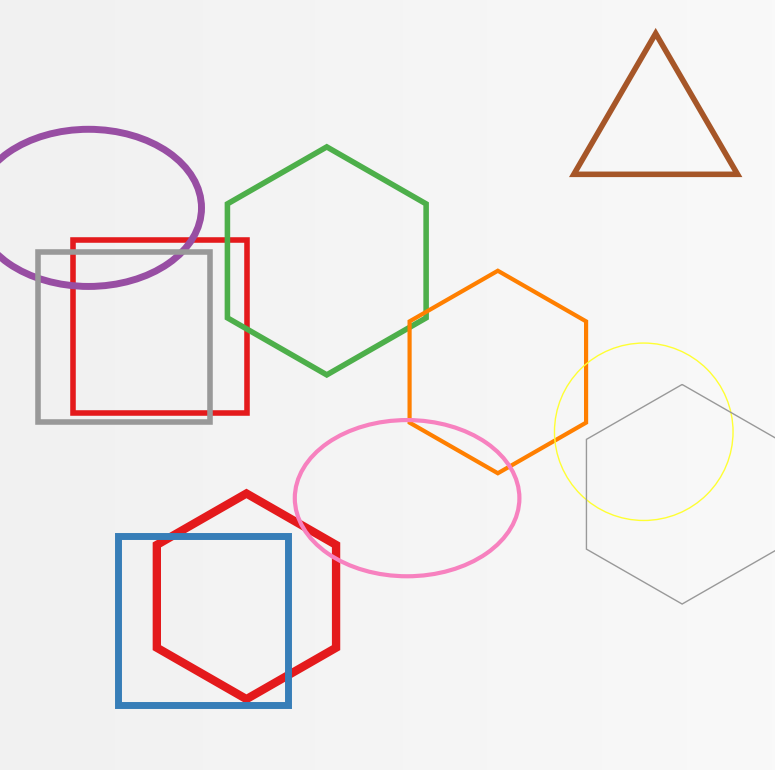[{"shape": "square", "thickness": 2, "radius": 0.56, "center": [0.206, 0.576]}, {"shape": "hexagon", "thickness": 3, "radius": 0.67, "center": [0.318, 0.226]}, {"shape": "square", "thickness": 2.5, "radius": 0.55, "center": [0.262, 0.195]}, {"shape": "hexagon", "thickness": 2, "radius": 0.74, "center": [0.422, 0.661]}, {"shape": "oval", "thickness": 2.5, "radius": 0.73, "center": [0.114, 0.73]}, {"shape": "hexagon", "thickness": 1.5, "radius": 0.66, "center": [0.642, 0.517]}, {"shape": "circle", "thickness": 0.5, "radius": 0.58, "center": [0.831, 0.439]}, {"shape": "triangle", "thickness": 2, "radius": 0.61, "center": [0.846, 0.835]}, {"shape": "oval", "thickness": 1.5, "radius": 0.72, "center": [0.525, 0.353]}, {"shape": "hexagon", "thickness": 0.5, "radius": 0.71, "center": [0.88, 0.358]}, {"shape": "square", "thickness": 2, "radius": 0.55, "center": [0.16, 0.562]}]